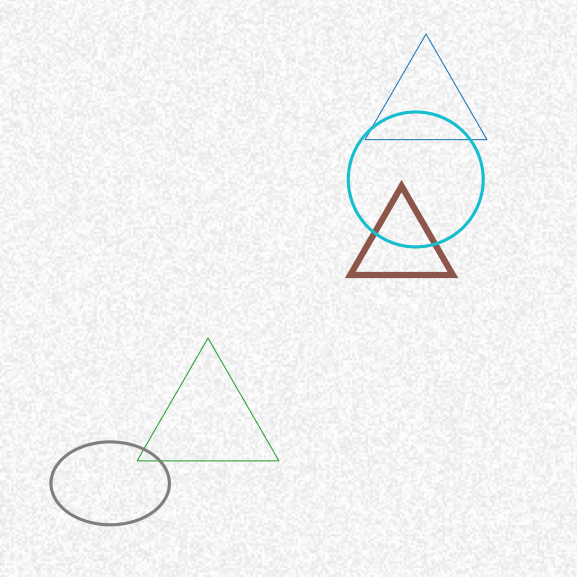[{"shape": "triangle", "thickness": 0.5, "radius": 0.61, "center": [0.738, 0.818]}, {"shape": "triangle", "thickness": 0.5, "radius": 0.71, "center": [0.36, 0.272]}, {"shape": "triangle", "thickness": 3, "radius": 0.51, "center": [0.695, 0.574]}, {"shape": "oval", "thickness": 1.5, "radius": 0.51, "center": [0.191, 0.162]}, {"shape": "circle", "thickness": 1.5, "radius": 0.58, "center": [0.72, 0.688]}]